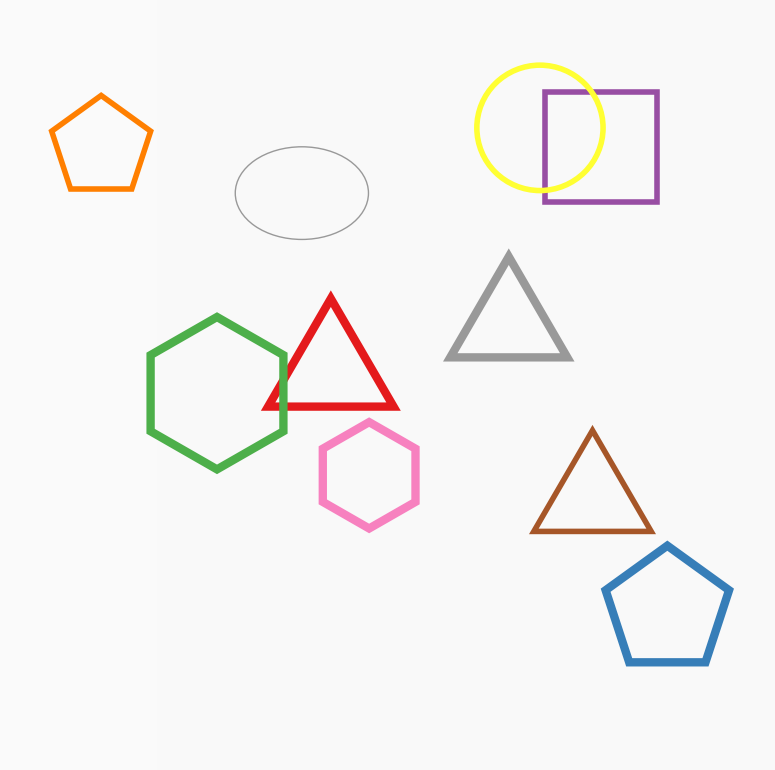[{"shape": "triangle", "thickness": 3, "radius": 0.47, "center": [0.427, 0.519]}, {"shape": "pentagon", "thickness": 3, "radius": 0.42, "center": [0.861, 0.208]}, {"shape": "hexagon", "thickness": 3, "radius": 0.49, "center": [0.28, 0.489]}, {"shape": "square", "thickness": 2, "radius": 0.36, "center": [0.776, 0.809]}, {"shape": "pentagon", "thickness": 2, "radius": 0.34, "center": [0.131, 0.809]}, {"shape": "circle", "thickness": 2, "radius": 0.41, "center": [0.697, 0.834]}, {"shape": "triangle", "thickness": 2, "radius": 0.44, "center": [0.765, 0.354]}, {"shape": "hexagon", "thickness": 3, "radius": 0.35, "center": [0.476, 0.383]}, {"shape": "oval", "thickness": 0.5, "radius": 0.43, "center": [0.39, 0.749]}, {"shape": "triangle", "thickness": 3, "radius": 0.44, "center": [0.656, 0.579]}]